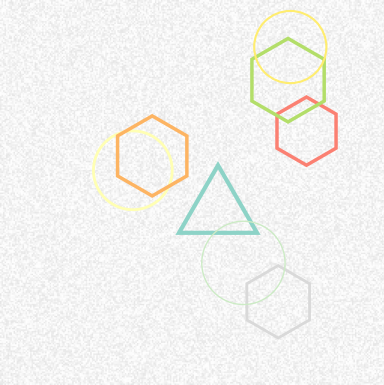[{"shape": "triangle", "thickness": 3, "radius": 0.58, "center": [0.566, 0.454]}, {"shape": "circle", "thickness": 2, "radius": 0.51, "center": [0.345, 0.558]}, {"shape": "hexagon", "thickness": 2.5, "radius": 0.44, "center": [0.796, 0.659]}, {"shape": "hexagon", "thickness": 2.5, "radius": 0.52, "center": [0.395, 0.595]}, {"shape": "hexagon", "thickness": 2.5, "radius": 0.54, "center": [0.748, 0.792]}, {"shape": "hexagon", "thickness": 2, "radius": 0.47, "center": [0.723, 0.216]}, {"shape": "circle", "thickness": 1, "radius": 0.54, "center": [0.632, 0.317]}, {"shape": "circle", "thickness": 1.5, "radius": 0.47, "center": [0.754, 0.878]}]